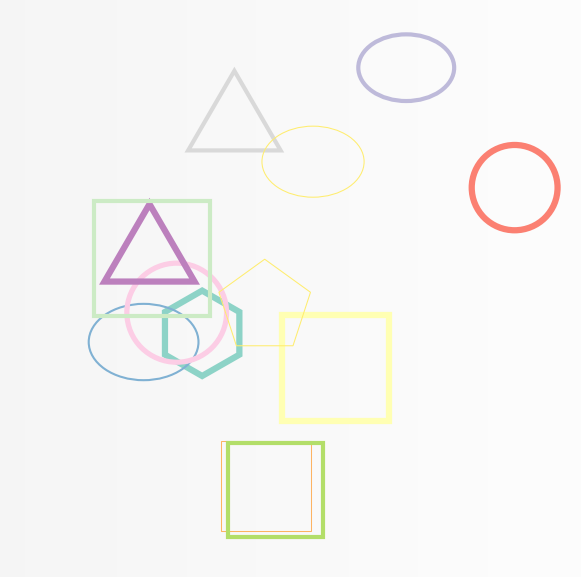[{"shape": "hexagon", "thickness": 3, "radius": 0.37, "center": [0.348, 0.422]}, {"shape": "square", "thickness": 3, "radius": 0.46, "center": [0.577, 0.362]}, {"shape": "oval", "thickness": 2, "radius": 0.41, "center": [0.699, 0.882]}, {"shape": "circle", "thickness": 3, "radius": 0.37, "center": [0.885, 0.674]}, {"shape": "oval", "thickness": 1, "radius": 0.47, "center": [0.247, 0.407]}, {"shape": "square", "thickness": 0.5, "radius": 0.39, "center": [0.458, 0.157]}, {"shape": "square", "thickness": 2, "radius": 0.41, "center": [0.474, 0.151]}, {"shape": "circle", "thickness": 2.5, "radius": 0.43, "center": [0.304, 0.458]}, {"shape": "triangle", "thickness": 2, "radius": 0.46, "center": [0.403, 0.785]}, {"shape": "triangle", "thickness": 3, "radius": 0.45, "center": [0.257, 0.556]}, {"shape": "square", "thickness": 2, "radius": 0.5, "center": [0.261, 0.552]}, {"shape": "oval", "thickness": 0.5, "radius": 0.44, "center": [0.539, 0.719]}, {"shape": "pentagon", "thickness": 0.5, "radius": 0.41, "center": [0.455, 0.467]}]